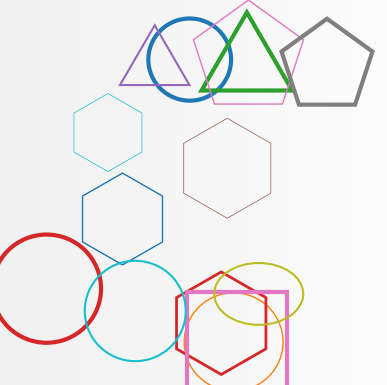[{"shape": "hexagon", "thickness": 1, "radius": 0.6, "center": [0.316, 0.431]}, {"shape": "circle", "thickness": 3, "radius": 0.53, "center": [0.49, 0.845]}, {"shape": "circle", "thickness": 1, "radius": 0.64, "center": [0.603, 0.112]}, {"shape": "triangle", "thickness": 3, "radius": 0.68, "center": [0.637, 0.833]}, {"shape": "hexagon", "thickness": 2, "radius": 0.67, "center": [0.571, 0.161]}, {"shape": "circle", "thickness": 3, "radius": 0.7, "center": [0.12, 0.25]}, {"shape": "triangle", "thickness": 1.5, "radius": 0.52, "center": [0.399, 0.831]}, {"shape": "hexagon", "thickness": 0.5, "radius": 0.65, "center": [0.586, 0.563]}, {"shape": "square", "thickness": 3, "radius": 0.65, "center": [0.612, 0.112]}, {"shape": "pentagon", "thickness": 1, "radius": 0.75, "center": [0.641, 0.851]}, {"shape": "pentagon", "thickness": 3, "radius": 0.62, "center": [0.844, 0.828]}, {"shape": "oval", "thickness": 1.5, "radius": 0.57, "center": [0.668, 0.237]}, {"shape": "circle", "thickness": 1.5, "radius": 0.65, "center": [0.349, 0.192]}, {"shape": "hexagon", "thickness": 0.5, "radius": 0.51, "center": [0.279, 0.656]}]